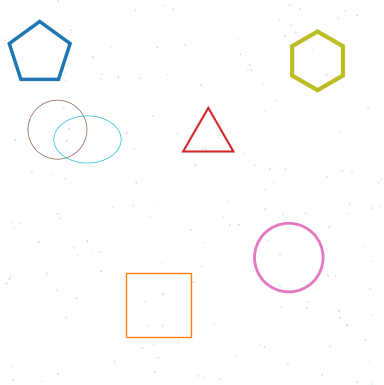[{"shape": "pentagon", "thickness": 2.5, "radius": 0.42, "center": [0.103, 0.861]}, {"shape": "square", "thickness": 1, "radius": 0.42, "center": [0.412, 0.208]}, {"shape": "triangle", "thickness": 1.5, "radius": 0.38, "center": [0.541, 0.644]}, {"shape": "circle", "thickness": 0.5, "radius": 0.38, "center": [0.149, 0.663]}, {"shape": "circle", "thickness": 2, "radius": 0.45, "center": [0.75, 0.331]}, {"shape": "hexagon", "thickness": 3, "radius": 0.38, "center": [0.825, 0.842]}, {"shape": "oval", "thickness": 0.5, "radius": 0.44, "center": [0.227, 0.638]}]